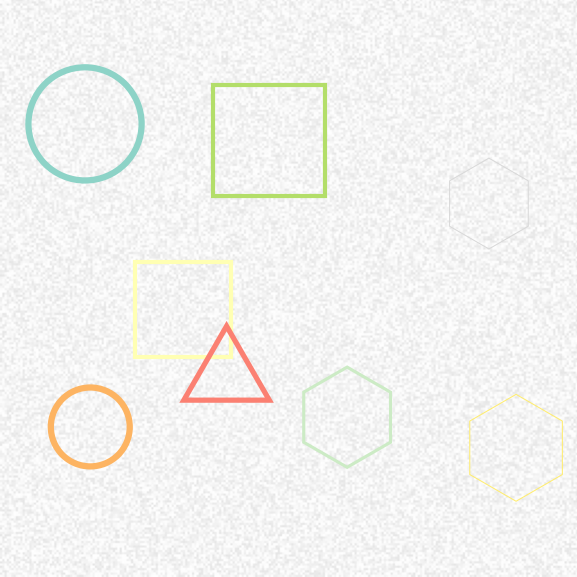[{"shape": "circle", "thickness": 3, "radius": 0.49, "center": [0.147, 0.785]}, {"shape": "square", "thickness": 2, "radius": 0.41, "center": [0.317, 0.463]}, {"shape": "triangle", "thickness": 2.5, "radius": 0.43, "center": [0.392, 0.349]}, {"shape": "circle", "thickness": 3, "radius": 0.34, "center": [0.156, 0.26]}, {"shape": "square", "thickness": 2, "radius": 0.48, "center": [0.466, 0.755]}, {"shape": "hexagon", "thickness": 0.5, "radius": 0.39, "center": [0.847, 0.647]}, {"shape": "hexagon", "thickness": 1.5, "radius": 0.43, "center": [0.601, 0.277]}, {"shape": "hexagon", "thickness": 0.5, "radius": 0.46, "center": [0.894, 0.224]}]